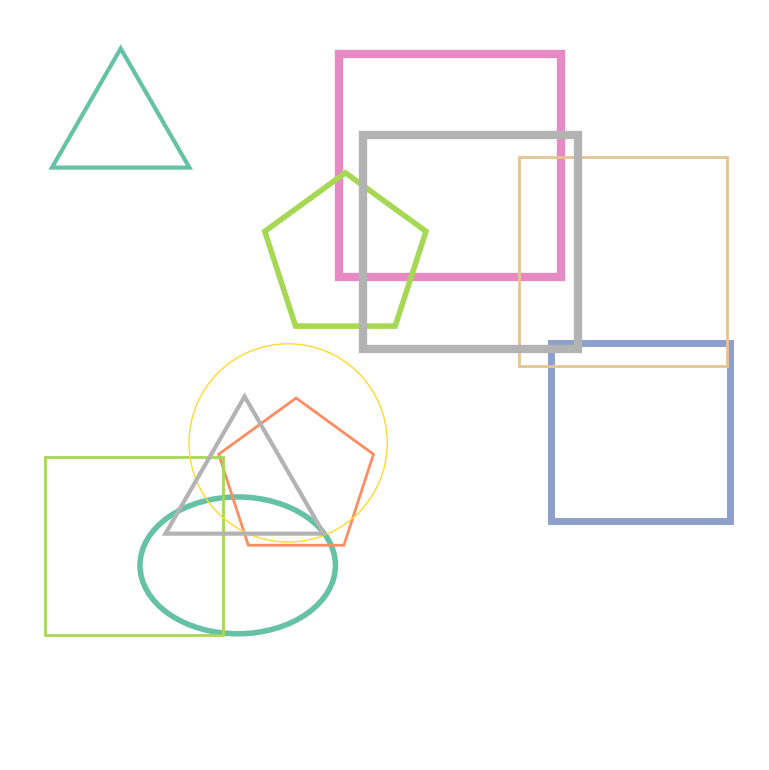[{"shape": "triangle", "thickness": 1.5, "radius": 0.52, "center": [0.157, 0.834]}, {"shape": "oval", "thickness": 2, "radius": 0.63, "center": [0.309, 0.266]}, {"shape": "pentagon", "thickness": 1, "radius": 0.53, "center": [0.385, 0.377]}, {"shape": "square", "thickness": 2.5, "radius": 0.58, "center": [0.832, 0.439]}, {"shape": "square", "thickness": 3, "radius": 0.72, "center": [0.585, 0.785]}, {"shape": "pentagon", "thickness": 2, "radius": 0.55, "center": [0.449, 0.666]}, {"shape": "square", "thickness": 1, "radius": 0.58, "center": [0.174, 0.291]}, {"shape": "circle", "thickness": 0.5, "radius": 0.64, "center": [0.374, 0.425]}, {"shape": "square", "thickness": 1, "radius": 0.68, "center": [0.809, 0.661]}, {"shape": "triangle", "thickness": 1.5, "radius": 0.59, "center": [0.318, 0.366]}, {"shape": "square", "thickness": 3, "radius": 0.7, "center": [0.611, 0.686]}]